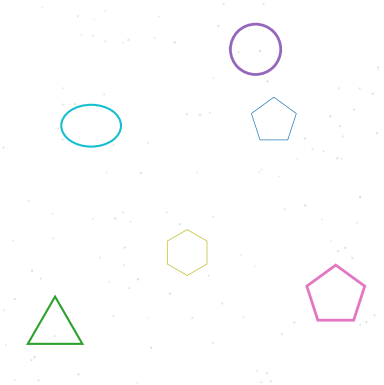[{"shape": "pentagon", "thickness": 0.5, "radius": 0.31, "center": [0.711, 0.686]}, {"shape": "triangle", "thickness": 1.5, "radius": 0.41, "center": [0.143, 0.148]}, {"shape": "circle", "thickness": 2, "radius": 0.33, "center": [0.664, 0.872]}, {"shape": "pentagon", "thickness": 2, "radius": 0.4, "center": [0.872, 0.232]}, {"shape": "hexagon", "thickness": 0.5, "radius": 0.3, "center": [0.486, 0.344]}, {"shape": "oval", "thickness": 1.5, "radius": 0.39, "center": [0.237, 0.674]}]